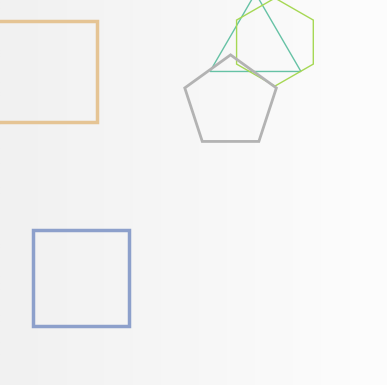[{"shape": "triangle", "thickness": 1, "radius": 0.68, "center": [0.659, 0.882]}, {"shape": "square", "thickness": 2.5, "radius": 0.62, "center": [0.209, 0.279]}, {"shape": "hexagon", "thickness": 1, "radius": 0.57, "center": [0.71, 0.891]}, {"shape": "square", "thickness": 2.5, "radius": 0.66, "center": [0.118, 0.814]}, {"shape": "pentagon", "thickness": 2, "radius": 0.62, "center": [0.595, 0.733]}]